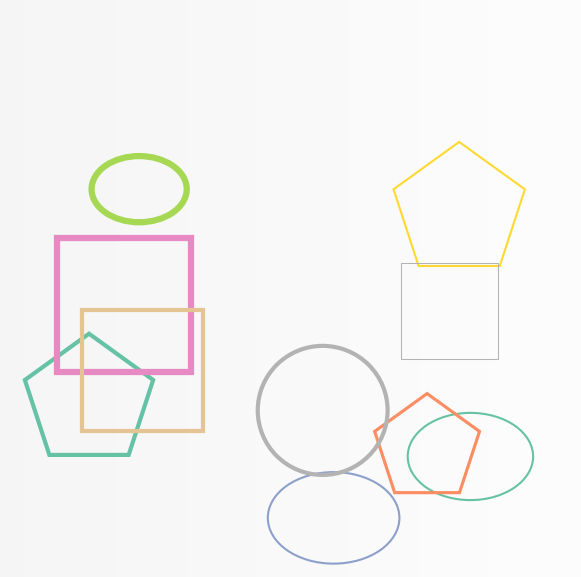[{"shape": "pentagon", "thickness": 2, "radius": 0.58, "center": [0.153, 0.305]}, {"shape": "oval", "thickness": 1, "radius": 0.54, "center": [0.809, 0.209]}, {"shape": "pentagon", "thickness": 1.5, "radius": 0.47, "center": [0.735, 0.223]}, {"shape": "oval", "thickness": 1, "radius": 0.57, "center": [0.574, 0.102]}, {"shape": "square", "thickness": 3, "radius": 0.58, "center": [0.213, 0.471]}, {"shape": "oval", "thickness": 3, "radius": 0.41, "center": [0.239, 0.672]}, {"shape": "pentagon", "thickness": 1, "radius": 0.59, "center": [0.79, 0.635]}, {"shape": "square", "thickness": 2, "radius": 0.52, "center": [0.245, 0.358]}, {"shape": "circle", "thickness": 2, "radius": 0.56, "center": [0.555, 0.289]}, {"shape": "square", "thickness": 0.5, "radius": 0.42, "center": [0.773, 0.46]}]